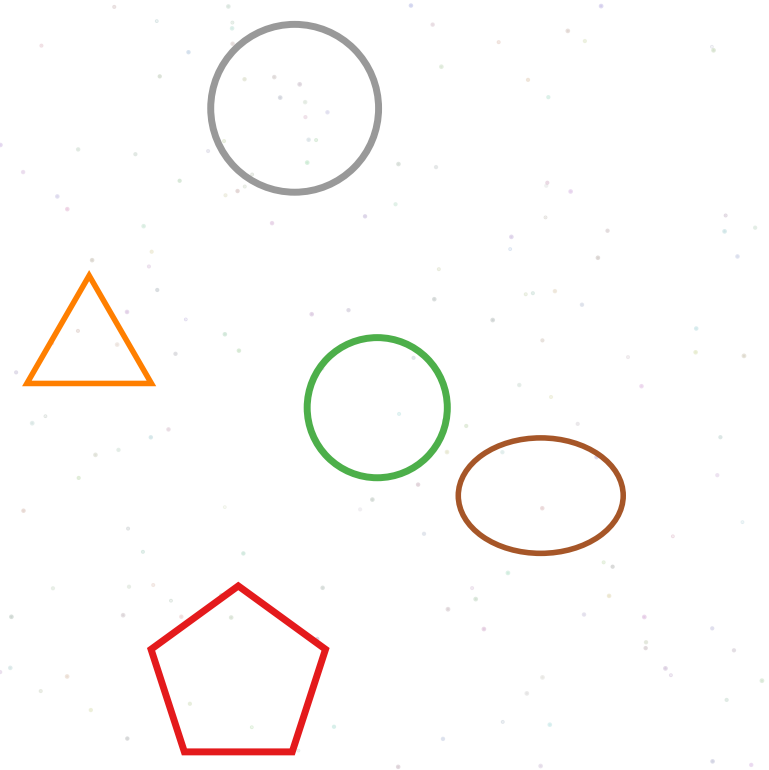[{"shape": "pentagon", "thickness": 2.5, "radius": 0.6, "center": [0.309, 0.12]}, {"shape": "circle", "thickness": 2.5, "radius": 0.45, "center": [0.49, 0.471]}, {"shape": "triangle", "thickness": 2, "radius": 0.47, "center": [0.116, 0.549]}, {"shape": "oval", "thickness": 2, "radius": 0.54, "center": [0.702, 0.356]}, {"shape": "circle", "thickness": 2.5, "radius": 0.54, "center": [0.383, 0.859]}]